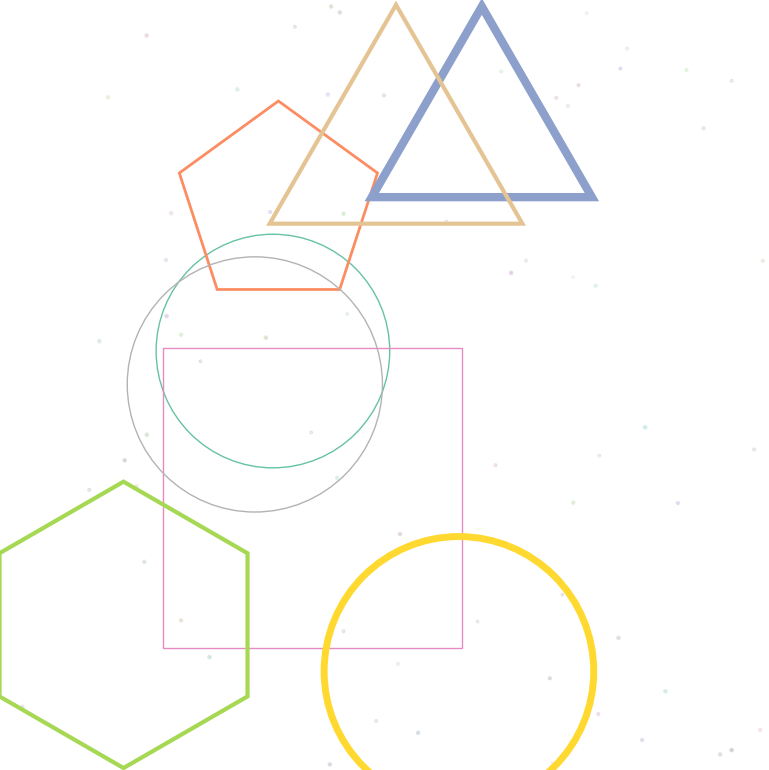[{"shape": "circle", "thickness": 0.5, "radius": 0.76, "center": [0.354, 0.544]}, {"shape": "pentagon", "thickness": 1, "radius": 0.68, "center": [0.362, 0.733]}, {"shape": "triangle", "thickness": 3, "radius": 0.83, "center": [0.626, 0.826]}, {"shape": "square", "thickness": 0.5, "radius": 0.97, "center": [0.406, 0.353]}, {"shape": "hexagon", "thickness": 1.5, "radius": 0.93, "center": [0.16, 0.189]}, {"shape": "circle", "thickness": 2.5, "radius": 0.88, "center": [0.596, 0.128]}, {"shape": "triangle", "thickness": 1.5, "radius": 0.95, "center": [0.514, 0.804]}, {"shape": "circle", "thickness": 0.5, "radius": 0.83, "center": [0.331, 0.501]}]